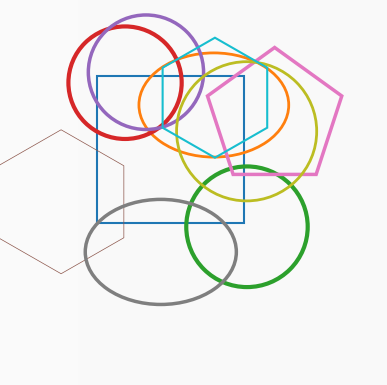[{"shape": "square", "thickness": 1.5, "radius": 0.95, "center": [0.441, 0.612]}, {"shape": "oval", "thickness": 2, "radius": 0.97, "center": [0.552, 0.727]}, {"shape": "circle", "thickness": 3, "radius": 0.78, "center": [0.637, 0.411]}, {"shape": "circle", "thickness": 3, "radius": 0.73, "center": [0.323, 0.785]}, {"shape": "circle", "thickness": 2.5, "radius": 0.74, "center": [0.377, 0.812]}, {"shape": "hexagon", "thickness": 0.5, "radius": 0.93, "center": [0.158, 0.476]}, {"shape": "pentagon", "thickness": 2.5, "radius": 0.91, "center": [0.709, 0.694]}, {"shape": "oval", "thickness": 2.5, "radius": 0.97, "center": [0.415, 0.346]}, {"shape": "circle", "thickness": 2, "radius": 0.9, "center": [0.636, 0.659]}, {"shape": "hexagon", "thickness": 1.5, "radius": 0.78, "center": [0.555, 0.746]}]